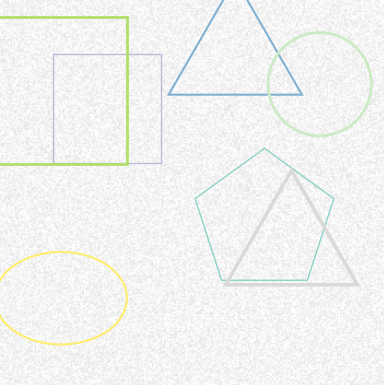[{"shape": "pentagon", "thickness": 1, "radius": 0.95, "center": [0.687, 0.425]}, {"shape": "square", "thickness": 1, "radius": 0.71, "center": [0.278, 0.719]}, {"shape": "triangle", "thickness": 1.5, "radius": 1.0, "center": [0.611, 0.854]}, {"shape": "square", "thickness": 2, "radius": 0.96, "center": [0.139, 0.765]}, {"shape": "triangle", "thickness": 2.5, "radius": 0.99, "center": [0.757, 0.359]}, {"shape": "circle", "thickness": 2, "radius": 0.67, "center": [0.83, 0.781]}, {"shape": "oval", "thickness": 1.5, "radius": 0.86, "center": [0.158, 0.226]}]